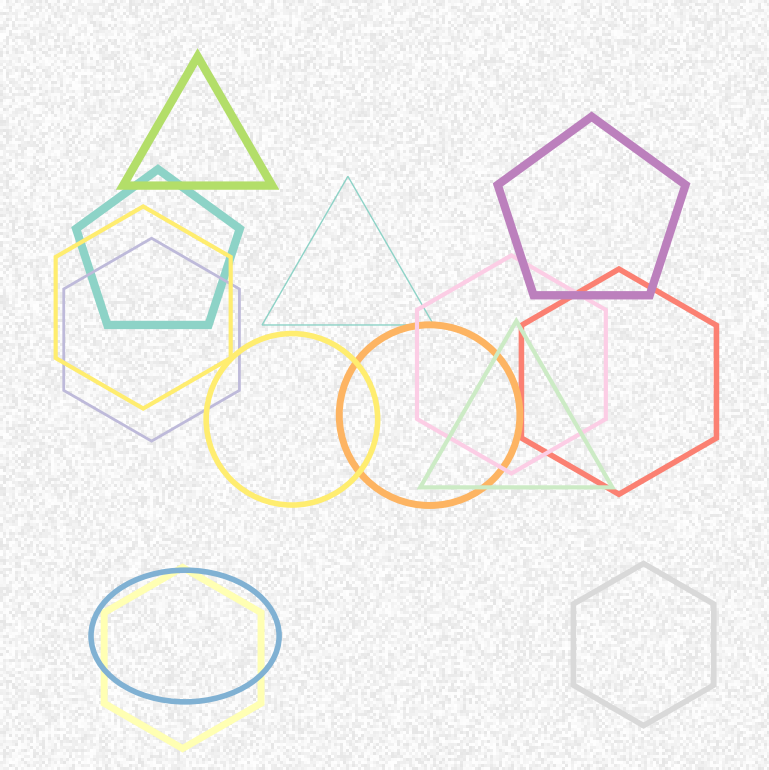[{"shape": "triangle", "thickness": 0.5, "radius": 0.64, "center": [0.452, 0.642]}, {"shape": "pentagon", "thickness": 3, "radius": 0.56, "center": [0.205, 0.668]}, {"shape": "hexagon", "thickness": 2.5, "radius": 0.59, "center": [0.237, 0.146]}, {"shape": "hexagon", "thickness": 1, "radius": 0.66, "center": [0.197, 0.559]}, {"shape": "hexagon", "thickness": 2, "radius": 0.73, "center": [0.804, 0.504]}, {"shape": "oval", "thickness": 2, "radius": 0.61, "center": [0.24, 0.174]}, {"shape": "circle", "thickness": 2.5, "radius": 0.59, "center": [0.558, 0.461]}, {"shape": "triangle", "thickness": 3, "radius": 0.56, "center": [0.257, 0.815]}, {"shape": "hexagon", "thickness": 1.5, "radius": 0.71, "center": [0.664, 0.527]}, {"shape": "hexagon", "thickness": 2, "radius": 0.53, "center": [0.836, 0.163]}, {"shape": "pentagon", "thickness": 3, "radius": 0.64, "center": [0.768, 0.72]}, {"shape": "triangle", "thickness": 1.5, "radius": 0.72, "center": [0.671, 0.439]}, {"shape": "hexagon", "thickness": 1.5, "radius": 0.66, "center": [0.186, 0.601]}, {"shape": "circle", "thickness": 2, "radius": 0.56, "center": [0.379, 0.455]}]